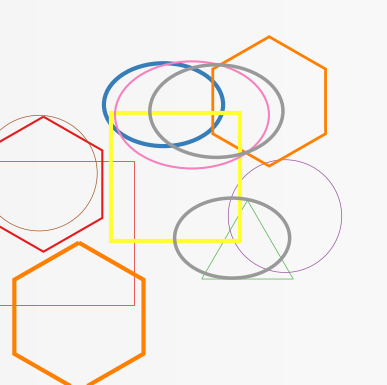[{"shape": "hexagon", "thickness": 1.5, "radius": 0.88, "center": [0.112, 0.522]}, {"shape": "square", "thickness": 0.5, "radius": 0.94, "center": [0.158, 0.394]}, {"shape": "oval", "thickness": 3, "radius": 0.77, "center": [0.422, 0.728]}, {"shape": "triangle", "thickness": 0.5, "radius": 0.68, "center": [0.639, 0.343]}, {"shape": "circle", "thickness": 0.5, "radius": 0.73, "center": [0.735, 0.439]}, {"shape": "hexagon", "thickness": 3, "radius": 0.96, "center": [0.204, 0.177]}, {"shape": "hexagon", "thickness": 2, "radius": 0.84, "center": [0.695, 0.737]}, {"shape": "square", "thickness": 3, "radius": 0.83, "center": [0.453, 0.541]}, {"shape": "circle", "thickness": 0.5, "radius": 0.75, "center": [0.101, 0.55]}, {"shape": "oval", "thickness": 1.5, "radius": 0.99, "center": [0.495, 0.701]}, {"shape": "oval", "thickness": 2.5, "radius": 0.74, "center": [0.599, 0.382]}, {"shape": "oval", "thickness": 2.5, "radius": 0.86, "center": [0.558, 0.711]}]